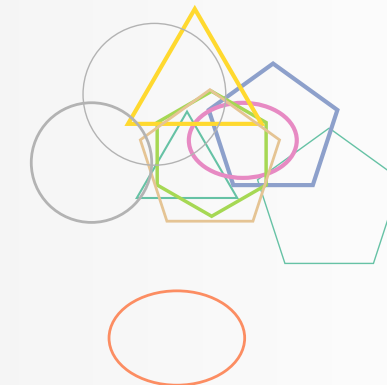[{"shape": "triangle", "thickness": 1.5, "radius": 0.75, "center": [0.483, 0.561]}, {"shape": "pentagon", "thickness": 1, "radius": 0.97, "center": [0.85, 0.473]}, {"shape": "oval", "thickness": 2, "radius": 0.88, "center": [0.456, 0.122]}, {"shape": "pentagon", "thickness": 3, "radius": 0.87, "center": [0.705, 0.66]}, {"shape": "oval", "thickness": 3, "radius": 0.7, "center": [0.627, 0.635]}, {"shape": "hexagon", "thickness": 2.5, "radius": 0.81, "center": [0.546, 0.601]}, {"shape": "triangle", "thickness": 3, "radius": 0.99, "center": [0.503, 0.778]}, {"shape": "pentagon", "thickness": 2, "radius": 0.94, "center": [0.542, 0.578]}, {"shape": "circle", "thickness": 1, "radius": 0.92, "center": [0.398, 0.755]}, {"shape": "circle", "thickness": 2, "radius": 0.78, "center": [0.236, 0.578]}]